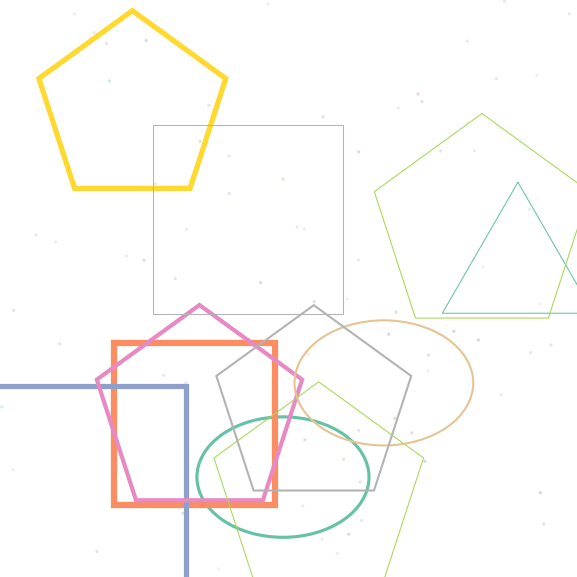[{"shape": "triangle", "thickness": 0.5, "radius": 0.76, "center": [0.897, 0.532]}, {"shape": "oval", "thickness": 1.5, "radius": 0.74, "center": [0.49, 0.173]}, {"shape": "square", "thickness": 3, "radius": 0.7, "center": [0.337, 0.265]}, {"shape": "square", "thickness": 2.5, "radius": 0.92, "center": [0.138, 0.148]}, {"shape": "pentagon", "thickness": 2, "radius": 0.93, "center": [0.345, 0.284]}, {"shape": "pentagon", "thickness": 0.5, "radius": 0.95, "center": [0.552, 0.147]}, {"shape": "pentagon", "thickness": 0.5, "radius": 0.98, "center": [0.834, 0.607]}, {"shape": "pentagon", "thickness": 2.5, "radius": 0.85, "center": [0.229, 0.811]}, {"shape": "oval", "thickness": 1, "radius": 0.77, "center": [0.665, 0.336]}, {"shape": "pentagon", "thickness": 1, "radius": 0.89, "center": [0.543, 0.293]}, {"shape": "square", "thickness": 0.5, "radius": 0.82, "center": [0.429, 0.619]}]